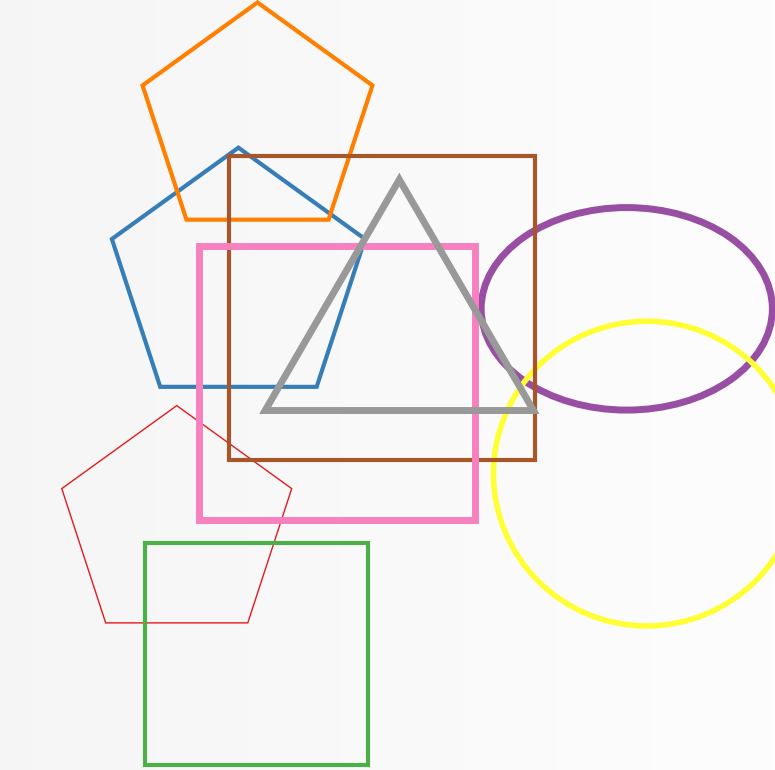[{"shape": "pentagon", "thickness": 0.5, "radius": 0.78, "center": [0.228, 0.317]}, {"shape": "pentagon", "thickness": 1.5, "radius": 0.86, "center": [0.308, 0.637]}, {"shape": "square", "thickness": 1.5, "radius": 0.72, "center": [0.331, 0.151]}, {"shape": "oval", "thickness": 2.5, "radius": 0.94, "center": [0.809, 0.599]}, {"shape": "pentagon", "thickness": 1.5, "radius": 0.78, "center": [0.332, 0.841]}, {"shape": "circle", "thickness": 2, "radius": 0.99, "center": [0.835, 0.385]}, {"shape": "square", "thickness": 1.5, "radius": 0.99, "center": [0.493, 0.6]}, {"shape": "square", "thickness": 2.5, "radius": 0.89, "center": [0.435, 0.502]}, {"shape": "triangle", "thickness": 2.5, "radius": 1.0, "center": [0.515, 0.567]}]